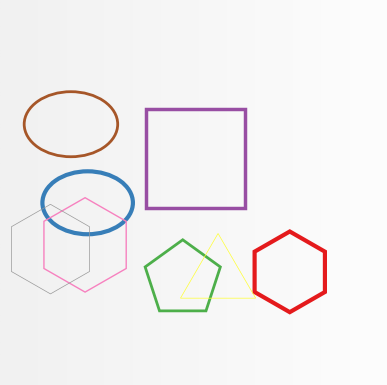[{"shape": "hexagon", "thickness": 3, "radius": 0.52, "center": [0.748, 0.294]}, {"shape": "oval", "thickness": 3, "radius": 0.58, "center": [0.226, 0.473]}, {"shape": "pentagon", "thickness": 2, "radius": 0.51, "center": [0.472, 0.275]}, {"shape": "square", "thickness": 2.5, "radius": 0.64, "center": [0.505, 0.589]}, {"shape": "triangle", "thickness": 0.5, "radius": 0.56, "center": [0.563, 0.282]}, {"shape": "oval", "thickness": 2, "radius": 0.6, "center": [0.183, 0.677]}, {"shape": "hexagon", "thickness": 1, "radius": 0.61, "center": [0.22, 0.364]}, {"shape": "hexagon", "thickness": 0.5, "radius": 0.58, "center": [0.13, 0.353]}]